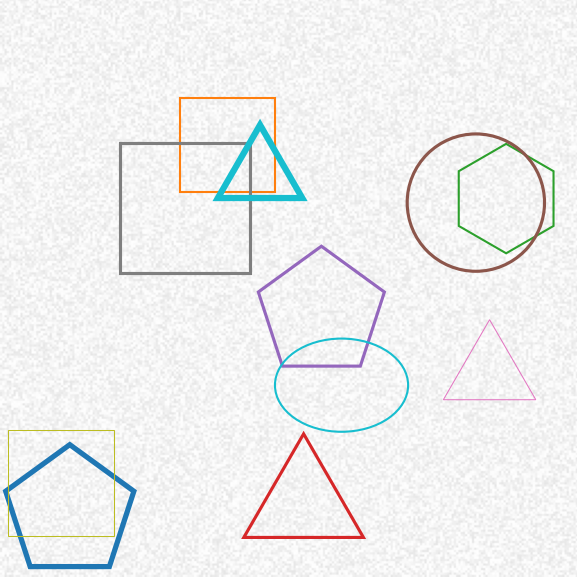[{"shape": "pentagon", "thickness": 2.5, "radius": 0.58, "center": [0.121, 0.112]}, {"shape": "square", "thickness": 1, "radius": 0.41, "center": [0.393, 0.748]}, {"shape": "hexagon", "thickness": 1, "radius": 0.47, "center": [0.876, 0.655]}, {"shape": "triangle", "thickness": 1.5, "radius": 0.6, "center": [0.526, 0.128]}, {"shape": "pentagon", "thickness": 1.5, "radius": 0.57, "center": [0.556, 0.458]}, {"shape": "circle", "thickness": 1.5, "radius": 0.59, "center": [0.824, 0.648]}, {"shape": "triangle", "thickness": 0.5, "radius": 0.46, "center": [0.848, 0.353]}, {"shape": "square", "thickness": 1.5, "radius": 0.56, "center": [0.321, 0.639]}, {"shape": "square", "thickness": 0.5, "radius": 0.46, "center": [0.106, 0.163]}, {"shape": "oval", "thickness": 1, "radius": 0.58, "center": [0.591, 0.332]}, {"shape": "triangle", "thickness": 3, "radius": 0.42, "center": [0.45, 0.698]}]